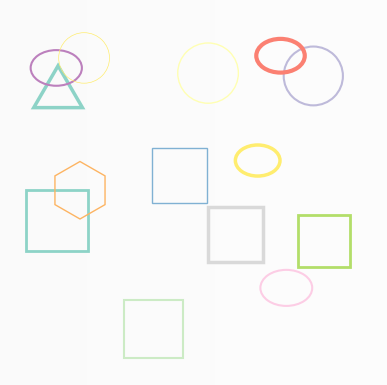[{"shape": "square", "thickness": 2, "radius": 0.4, "center": [0.147, 0.427]}, {"shape": "triangle", "thickness": 2.5, "radius": 0.36, "center": [0.15, 0.757]}, {"shape": "circle", "thickness": 1, "radius": 0.39, "center": [0.537, 0.81]}, {"shape": "circle", "thickness": 1.5, "radius": 0.38, "center": [0.809, 0.803]}, {"shape": "oval", "thickness": 3, "radius": 0.31, "center": [0.724, 0.855]}, {"shape": "square", "thickness": 1, "radius": 0.35, "center": [0.463, 0.544]}, {"shape": "hexagon", "thickness": 1, "radius": 0.37, "center": [0.206, 0.506]}, {"shape": "square", "thickness": 2, "radius": 0.34, "center": [0.837, 0.373]}, {"shape": "oval", "thickness": 1.5, "radius": 0.33, "center": [0.739, 0.252]}, {"shape": "square", "thickness": 2.5, "radius": 0.36, "center": [0.608, 0.392]}, {"shape": "oval", "thickness": 1.5, "radius": 0.33, "center": [0.145, 0.824]}, {"shape": "square", "thickness": 1.5, "radius": 0.38, "center": [0.396, 0.146]}, {"shape": "oval", "thickness": 2.5, "radius": 0.29, "center": [0.665, 0.583]}, {"shape": "circle", "thickness": 0.5, "radius": 0.33, "center": [0.217, 0.85]}]